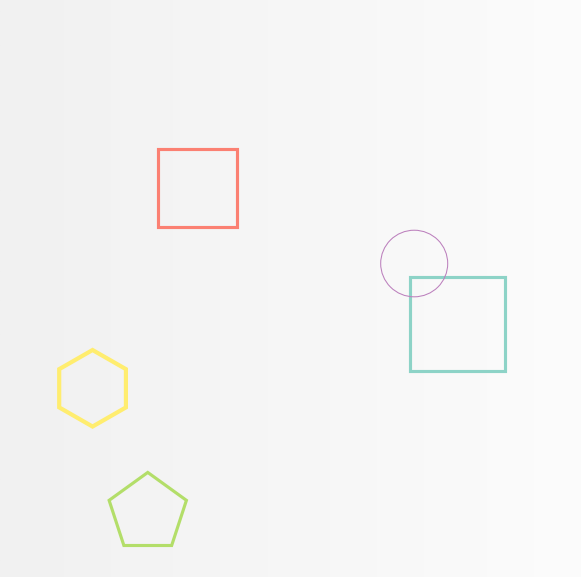[{"shape": "square", "thickness": 1.5, "radius": 0.41, "center": [0.787, 0.438]}, {"shape": "square", "thickness": 1.5, "radius": 0.34, "center": [0.339, 0.674]}, {"shape": "pentagon", "thickness": 1.5, "radius": 0.35, "center": [0.254, 0.111]}, {"shape": "circle", "thickness": 0.5, "radius": 0.29, "center": [0.713, 0.543]}, {"shape": "hexagon", "thickness": 2, "radius": 0.33, "center": [0.159, 0.327]}]